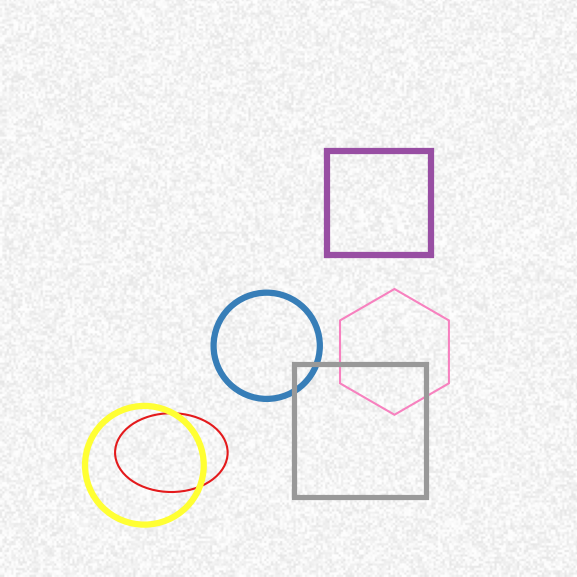[{"shape": "oval", "thickness": 1, "radius": 0.49, "center": [0.297, 0.215]}, {"shape": "circle", "thickness": 3, "radius": 0.46, "center": [0.462, 0.4]}, {"shape": "square", "thickness": 3, "radius": 0.45, "center": [0.656, 0.647]}, {"shape": "circle", "thickness": 3, "radius": 0.51, "center": [0.25, 0.193]}, {"shape": "hexagon", "thickness": 1, "radius": 0.54, "center": [0.683, 0.39]}, {"shape": "square", "thickness": 2.5, "radius": 0.57, "center": [0.624, 0.253]}]